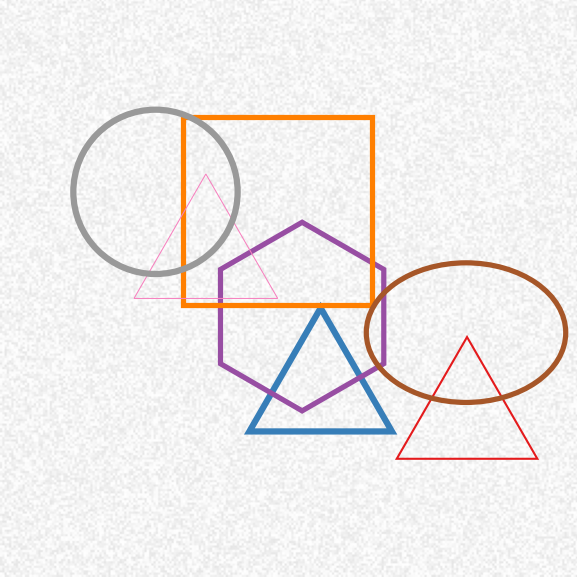[{"shape": "triangle", "thickness": 1, "radius": 0.7, "center": [0.809, 0.275]}, {"shape": "triangle", "thickness": 3, "radius": 0.71, "center": [0.555, 0.323]}, {"shape": "hexagon", "thickness": 2.5, "radius": 0.82, "center": [0.523, 0.451]}, {"shape": "square", "thickness": 2.5, "radius": 0.82, "center": [0.48, 0.634]}, {"shape": "oval", "thickness": 2.5, "radius": 0.86, "center": [0.807, 0.423]}, {"shape": "triangle", "thickness": 0.5, "radius": 0.72, "center": [0.356, 0.554]}, {"shape": "circle", "thickness": 3, "radius": 0.71, "center": [0.269, 0.667]}]